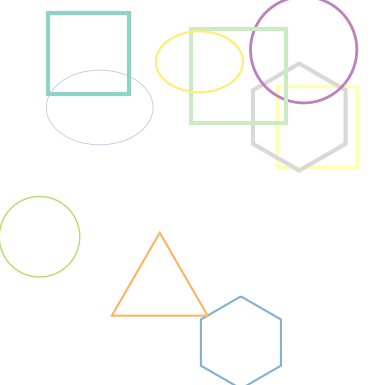[{"shape": "square", "thickness": 3, "radius": 0.53, "center": [0.23, 0.861]}, {"shape": "square", "thickness": 2.5, "radius": 0.52, "center": [0.823, 0.671]}, {"shape": "oval", "thickness": 0.5, "radius": 0.69, "center": [0.259, 0.721]}, {"shape": "hexagon", "thickness": 1.5, "radius": 0.6, "center": [0.626, 0.11]}, {"shape": "triangle", "thickness": 1.5, "radius": 0.72, "center": [0.415, 0.252]}, {"shape": "circle", "thickness": 1, "radius": 0.52, "center": [0.103, 0.385]}, {"shape": "hexagon", "thickness": 3, "radius": 0.69, "center": [0.777, 0.696]}, {"shape": "circle", "thickness": 2, "radius": 0.69, "center": [0.789, 0.871]}, {"shape": "square", "thickness": 3, "radius": 0.62, "center": [0.62, 0.802]}, {"shape": "oval", "thickness": 1.5, "radius": 0.57, "center": [0.518, 0.84]}]